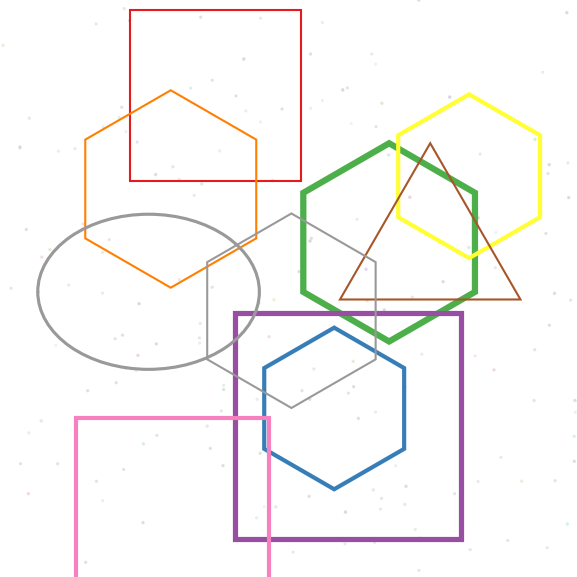[{"shape": "square", "thickness": 1, "radius": 0.74, "center": [0.373, 0.833]}, {"shape": "hexagon", "thickness": 2, "radius": 0.7, "center": [0.579, 0.292]}, {"shape": "hexagon", "thickness": 3, "radius": 0.86, "center": [0.674, 0.579]}, {"shape": "square", "thickness": 2.5, "radius": 0.98, "center": [0.603, 0.261]}, {"shape": "hexagon", "thickness": 1, "radius": 0.85, "center": [0.296, 0.672]}, {"shape": "hexagon", "thickness": 2, "radius": 0.71, "center": [0.812, 0.694]}, {"shape": "triangle", "thickness": 1, "radius": 0.9, "center": [0.745, 0.571]}, {"shape": "square", "thickness": 2, "radius": 0.84, "center": [0.3, 0.109]}, {"shape": "oval", "thickness": 1.5, "radius": 0.96, "center": [0.257, 0.494]}, {"shape": "hexagon", "thickness": 1, "radius": 0.84, "center": [0.505, 0.461]}]